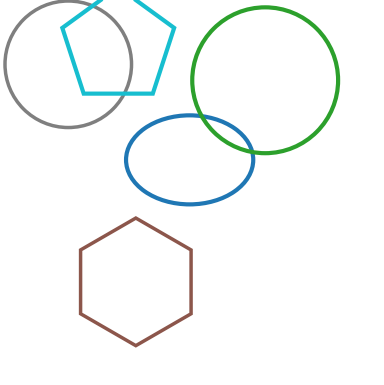[{"shape": "oval", "thickness": 3, "radius": 0.83, "center": [0.493, 0.585]}, {"shape": "circle", "thickness": 3, "radius": 0.95, "center": [0.689, 0.792]}, {"shape": "hexagon", "thickness": 2.5, "radius": 0.83, "center": [0.353, 0.268]}, {"shape": "circle", "thickness": 2.5, "radius": 0.82, "center": [0.177, 0.833]}, {"shape": "pentagon", "thickness": 3, "radius": 0.76, "center": [0.307, 0.88]}]